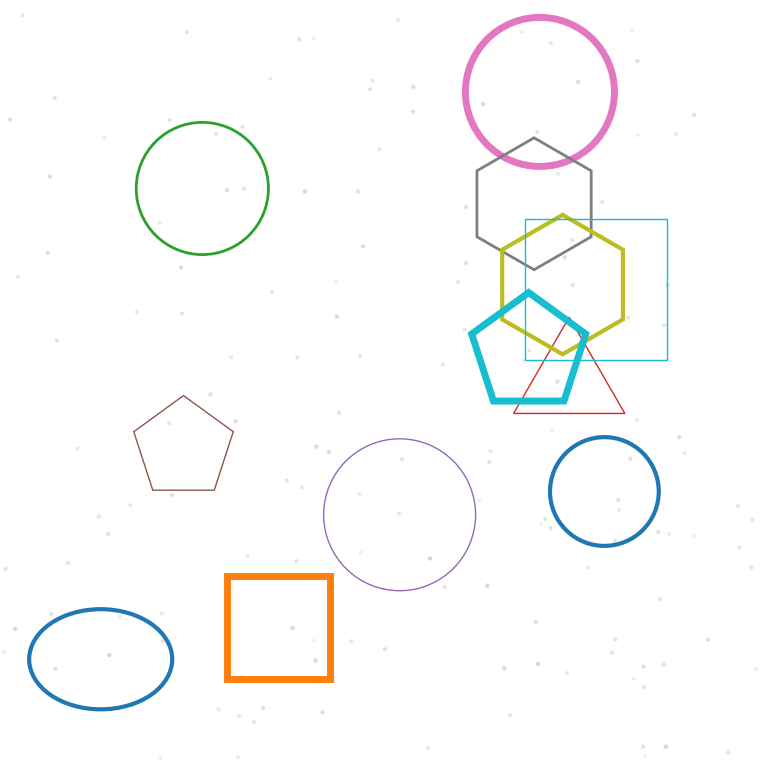[{"shape": "oval", "thickness": 1.5, "radius": 0.46, "center": [0.131, 0.144]}, {"shape": "circle", "thickness": 1.5, "radius": 0.35, "center": [0.785, 0.362]}, {"shape": "square", "thickness": 2.5, "radius": 0.34, "center": [0.362, 0.185]}, {"shape": "circle", "thickness": 1, "radius": 0.43, "center": [0.263, 0.755]}, {"shape": "triangle", "thickness": 0.5, "radius": 0.42, "center": [0.739, 0.505]}, {"shape": "circle", "thickness": 0.5, "radius": 0.49, "center": [0.519, 0.331]}, {"shape": "pentagon", "thickness": 0.5, "radius": 0.34, "center": [0.238, 0.418]}, {"shape": "circle", "thickness": 2.5, "radius": 0.48, "center": [0.701, 0.881]}, {"shape": "hexagon", "thickness": 1, "radius": 0.43, "center": [0.694, 0.735]}, {"shape": "hexagon", "thickness": 1.5, "radius": 0.45, "center": [0.731, 0.63]}, {"shape": "pentagon", "thickness": 2.5, "radius": 0.39, "center": [0.687, 0.542]}, {"shape": "square", "thickness": 0.5, "radius": 0.46, "center": [0.774, 0.624]}]